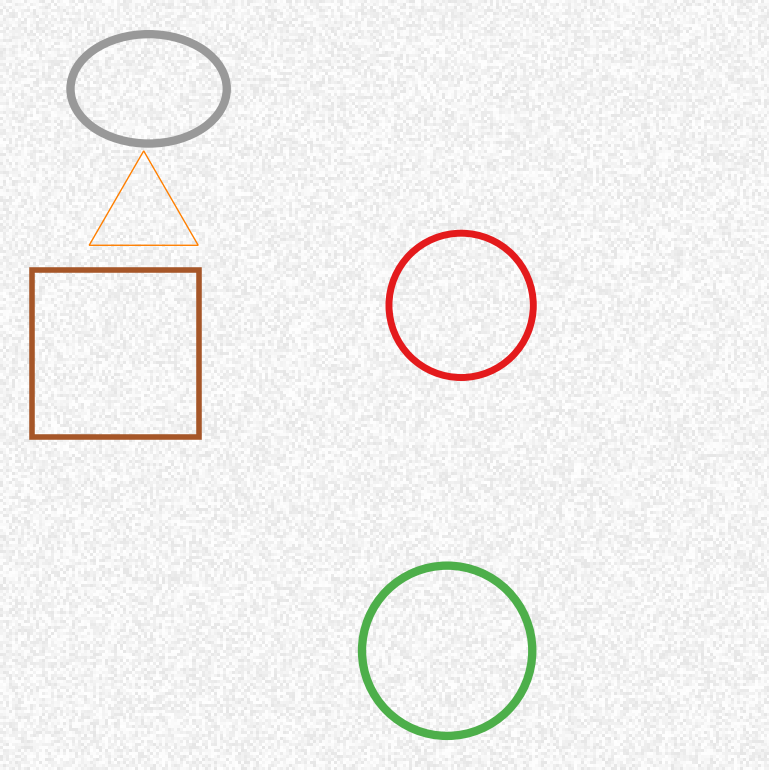[{"shape": "circle", "thickness": 2.5, "radius": 0.47, "center": [0.599, 0.603]}, {"shape": "circle", "thickness": 3, "radius": 0.55, "center": [0.581, 0.155]}, {"shape": "triangle", "thickness": 0.5, "radius": 0.41, "center": [0.187, 0.722]}, {"shape": "square", "thickness": 2, "radius": 0.54, "center": [0.15, 0.541]}, {"shape": "oval", "thickness": 3, "radius": 0.51, "center": [0.193, 0.885]}]